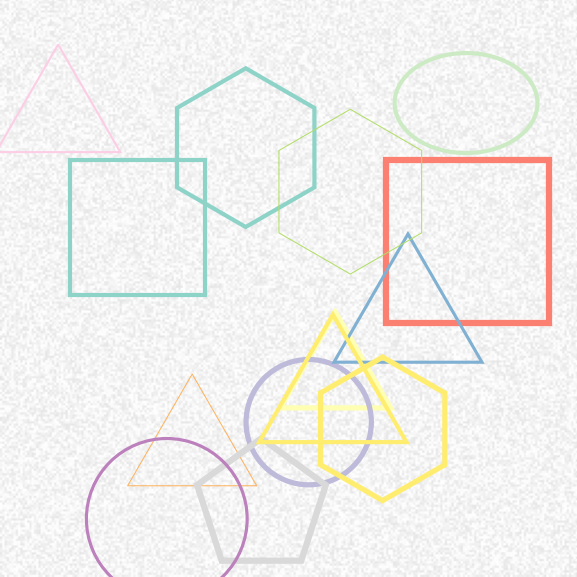[{"shape": "hexagon", "thickness": 2, "radius": 0.69, "center": [0.425, 0.743]}, {"shape": "square", "thickness": 2, "radius": 0.59, "center": [0.239, 0.605]}, {"shape": "triangle", "thickness": 2.5, "radius": 0.55, "center": [0.581, 0.348]}, {"shape": "circle", "thickness": 2.5, "radius": 0.54, "center": [0.535, 0.268]}, {"shape": "square", "thickness": 3, "radius": 0.71, "center": [0.809, 0.581]}, {"shape": "triangle", "thickness": 1.5, "radius": 0.74, "center": [0.706, 0.446]}, {"shape": "triangle", "thickness": 0.5, "radius": 0.65, "center": [0.333, 0.223]}, {"shape": "hexagon", "thickness": 0.5, "radius": 0.71, "center": [0.607, 0.667]}, {"shape": "triangle", "thickness": 1, "radius": 0.62, "center": [0.101, 0.798]}, {"shape": "pentagon", "thickness": 3, "radius": 0.59, "center": [0.453, 0.123]}, {"shape": "circle", "thickness": 1.5, "radius": 0.7, "center": [0.289, 0.101]}, {"shape": "oval", "thickness": 2, "radius": 0.62, "center": [0.807, 0.821]}, {"shape": "triangle", "thickness": 2, "radius": 0.74, "center": [0.576, 0.307]}, {"shape": "hexagon", "thickness": 2.5, "radius": 0.62, "center": [0.663, 0.257]}]